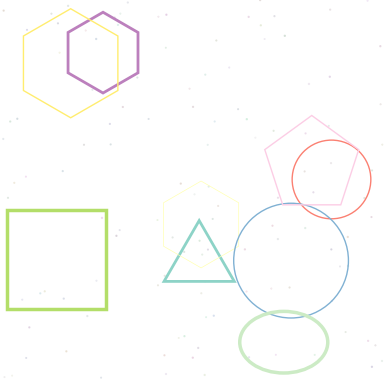[{"shape": "triangle", "thickness": 2, "radius": 0.53, "center": [0.517, 0.322]}, {"shape": "hexagon", "thickness": 0.5, "radius": 0.56, "center": [0.522, 0.417]}, {"shape": "circle", "thickness": 1, "radius": 0.51, "center": [0.861, 0.534]}, {"shape": "circle", "thickness": 1, "radius": 0.75, "center": [0.756, 0.323]}, {"shape": "square", "thickness": 2.5, "radius": 0.65, "center": [0.147, 0.326]}, {"shape": "pentagon", "thickness": 1, "radius": 0.64, "center": [0.81, 0.572]}, {"shape": "hexagon", "thickness": 2, "radius": 0.52, "center": [0.268, 0.863]}, {"shape": "oval", "thickness": 2.5, "radius": 0.57, "center": [0.737, 0.111]}, {"shape": "hexagon", "thickness": 1, "radius": 0.71, "center": [0.184, 0.836]}]